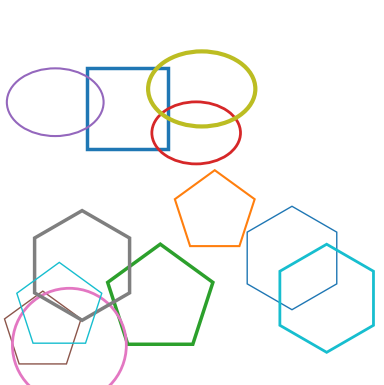[{"shape": "hexagon", "thickness": 1, "radius": 0.67, "center": [0.758, 0.33]}, {"shape": "square", "thickness": 2.5, "radius": 0.53, "center": [0.33, 0.719]}, {"shape": "pentagon", "thickness": 1.5, "radius": 0.54, "center": [0.558, 0.449]}, {"shape": "pentagon", "thickness": 2.5, "radius": 0.72, "center": [0.416, 0.222]}, {"shape": "oval", "thickness": 2, "radius": 0.58, "center": [0.51, 0.655]}, {"shape": "oval", "thickness": 1.5, "radius": 0.63, "center": [0.143, 0.735]}, {"shape": "pentagon", "thickness": 1, "radius": 0.52, "center": [0.111, 0.139]}, {"shape": "circle", "thickness": 2, "radius": 0.74, "center": [0.18, 0.103]}, {"shape": "hexagon", "thickness": 2.5, "radius": 0.71, "center": [0.213, 0.311]}, {"shape": "oval", "thickness": 3, "radius": 0.7, "center": [0.524, 0.769]}, {"shape": "hexagon", "thickness": 2, "radius": 0.7, "center": [0.848, 0.225]}, {"shape": "pentagon", "thickness": 1, "radius": 0.58, "center": [0.154, 0.202]}]